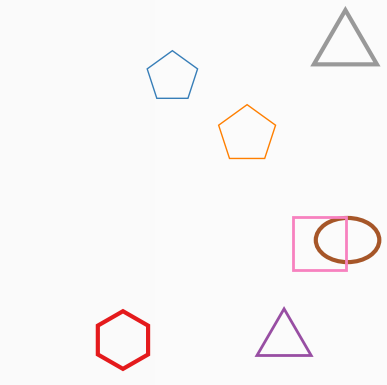[{"shape": "hexagon", "thickness": 3, "radius": 0.37, "center": [0.317, 0.117]}, {"shape": "pentagon", "thickness": 1, "radius": 0.34, "center": [0.445, 0.8]}, {"shape": "triangle", "thickness": 2, "radius": 0.4, "center": [0.733, 0.117]}, {"shape": "pentagon", "thickness": 1, "radius": 0.39, "center": [0.638, 0.651]}, {"shape": "oval", "thickness": 3, "radius": 0.41, "center": [0.897, 0.377]}, {"shape": "square", "thickness": 2, "radius": 0.34, "center": [0.825, 0.368]}, {"shape": "triangle", "thickness": 3, "radius": 0.47, "center": [0.891, 0.88]}]